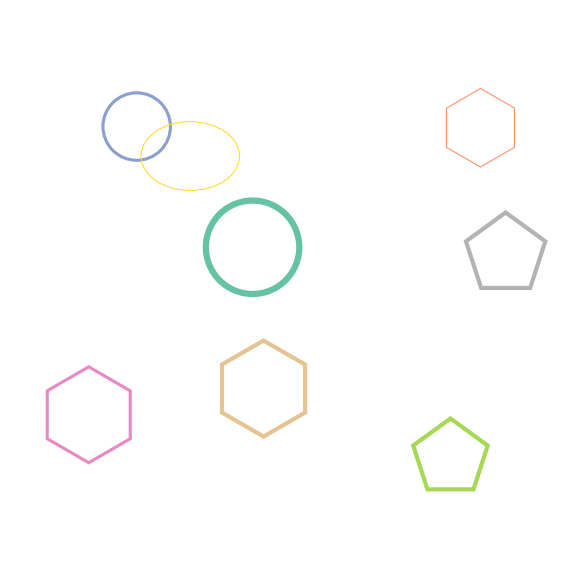[{"shape": "circle", "thickness": 3, "radius": 0.4, "center": [0.437, 0.571]}, {"shape": "hexagon", "thickness": 0.5, "radius": 0.34, "center": [0.832, 0.778]}, {"shape": "circle", "thickness": 1.5, "radius": 0.29, "center": [0.237, 0.78]}, {"shape": "hexagon", "thickness": 1.5, "radius": 0.42, "center": [0.154, 0.281]}, {"shape": "pentagon", "thickness": 2, "radius": 0.34, "center": [0.78, 0.207]}, {"shape": "oval", "thickness": 0.5, "radius": 0.43, "center": [0.329, 0.729]}, {"shape": "hexagon", "thickness": 2, "radius": 0.42, "center": [0.456, 0.326]}, {"shape": "pentagon", "thickness": 2, "radius": 0.36, "center": [0.876, 0.559]}]